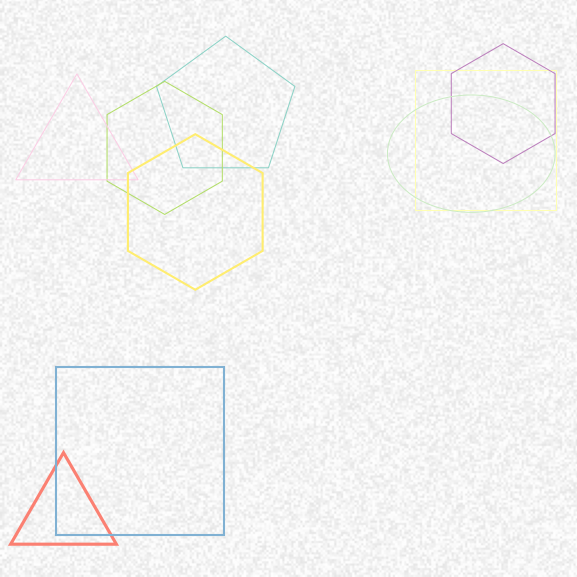[{"shape": "pentagon", "thickness": 0.5, "radius": 0.63, "center": [0.391, 0.811]}, {"shape": "square", "thickness": 0.5, "radius": 0.61, "center": [0.84, 0.757]}, {"shape": "triangle", "thickness": 1.5, "radius": 0.53, "center": [0.11, 0.11]}, {"shape": "square", "thickness": 1, "radius": 0.73, "center": [0.243, 0.218]}, {"shape": "hexagon", "thickness": 0.5, "radius": 0.58, "center": [0.285, 0.743]}, {"shape": "triangle", "thickness": 0.5, "radius": 0.61, "center": [0.133, 0.749]}, {"shape": "hexagon", "thickness": 0.5, "radius": 0.52, "center": [0.871, 0.82]}, {"shape": "oval", "thickness": 0.5, "radius": 0.73, "center": [0.816, 0.733]}, {"shape": "hexagon", "thickness": 1, "radius": 0.67, "center": [0.338, 0.632]}]